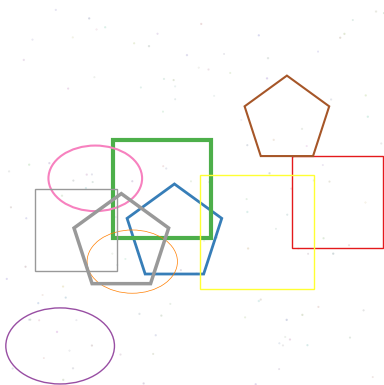[{"shape": "square", "thickness": 1, "radius": 0.59, "center": [0.876, 0.476]}, {"shape": "pentagon", "thickness": 2, "radius": 0.65, "center": [0.453, 0.393]}, {"shape": "square", "thickness": 3, "radius": 0.64, "center": [0.421, 0.509]}, {"shape": "oval", "thickness": 1, "radius": 0.71, "center": [0.156, 0.101]}, {"shape": "oval", "thickness": 0.5, "radius": 0.59, "center": [0.344, 0.32]}, {"shape": "square", "thickness": 1, "radius": 0.74, "center": [0.667, 0.397]}, {"shape": "pentagon", "thickness": 1.5, "radius": 0.58, "center": [0.745, 0.688]}, {"shape": "oval", "thickness": 1.5, "radius": 0.61, "center": [0.247, 0.537]}, {"shape": "pentagon", "thickness": 2.5, "radius": 0.65, "center": [0.315, 0.368]}, {"shape": "square", "thickness": 1, "radius": 0.53, "center": [0.197, 0.403]}]